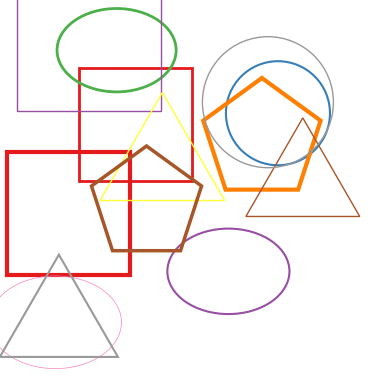[{"shape": "square", "thickness": 3, "radius": 0.8, "center": [0.177, 0.445]}, {"shape": "square", "thickness": 2, "radius": 0.73, "center": [0.352, 0.676]}, {"shape": "circle", "thickness": 1.5, "radius": 0.68, "center": [0.722, 0.706]}, {"shape": "oval", "thickness": 2, "radius": 0.77, "center": [0.303, 0.87]}, {"shape": "square", "thickness": 1, "radius": 0.93, "center": [0.232, 0.899]}, {"shape": "oval", "thickness": 1.5, "radius": 0.79, "center": [0.593, 0.295]}, {"shape": "pentagon", "thickness": 3, "radius": 0.8, "center": [0.68, 0.637]}, {"shape": "triangle", "thickness": 1, "radius": 0.94, "center": [0.422, 0.573]}, {"shape": "pentagon", "thickness": 2.5, "radius": 0.75, "center": [0.381, 0.47]}, {"shape": "triangle", "thickness": 1, "radius": 0.85, "center": [0.787, 0.523]}, {"shape": "oval", "thickness": 0.5, "radius": 0.86, "center": [0.144, 0.163]}, {"shape": "triangle", "thickness": 1.5, "radius": 0.89, "center": [0.153, 0.161]}, {"shape": "circle", "thickness": 1, "radius": 0.85, "center": [0.696, 0.735]}]